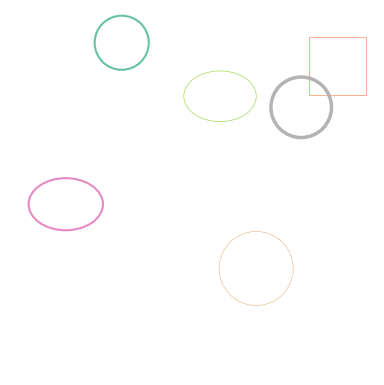[{"shape": "circle", "thickness": 1.5, "radius": 0.35, "center": [0.316, 0.889]}, {"shape": "square", "thickness": 0.5, "radius": 0.38, "center": [0.877, 0.829]}, {"shape": "oval", "thickness": 1.5, "radius": 0.48, "center": [0.171, 0.47]}, {"shape": "oval", "thickness": 0.5, "radius": 0.47, "center": [0.572, 0.75]}, {"shape": "circle", "thickness": 0.5, "radius": 0.48, "center": [0.665, 0.303]}, {"shape": "circle", "thickness": 2.5, "radius": 0.39, "center": [0.782, 0.721]}]